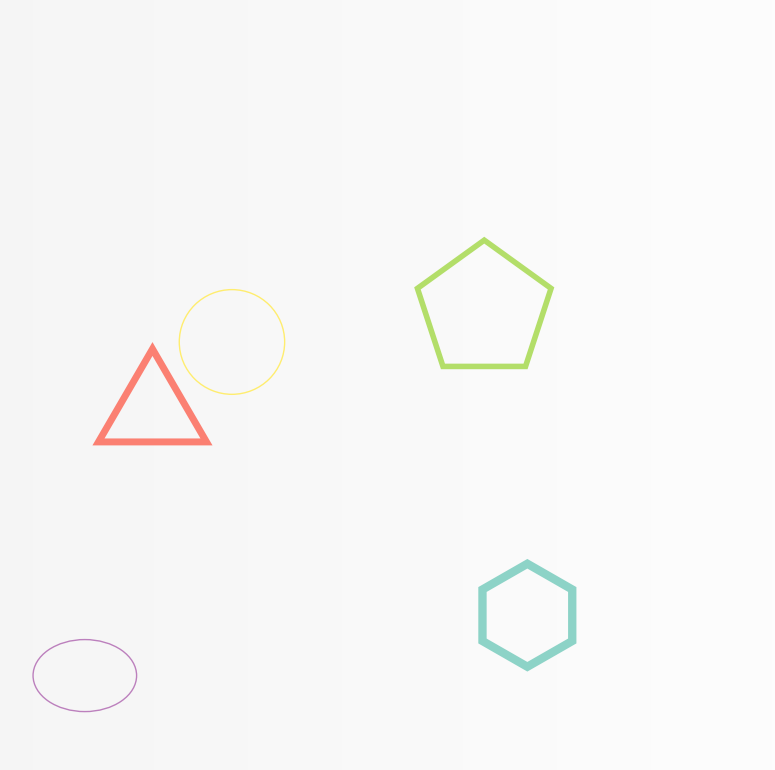[{"shape": "hexagon", "thickness": 3, "radius": 0.33, "center": [0.68, 0.201]}, {"shape": "triangle", "thickness": 2.5, "radius": 0.4, "center": [0.197, 0.466]}, {"shape": "pentagon", "thickness": 2, "radius": 0.45, "center": [0.625, 0.597]}, {"shape": "oval", "thickness": 0.5, "radius": 0.33, "center": [0.109, 0.123]}, {"shape": "circle", "thickness": 0.5, "radius": 0.34, "center": [0.299, 0.556]}]